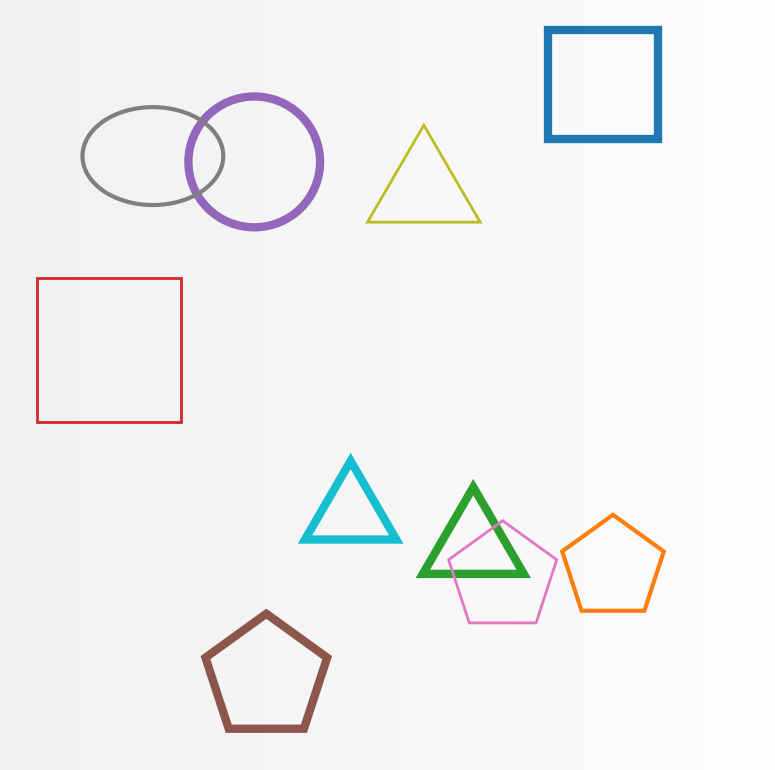[{"shape": "square", "thickness": 3, "radius": 0.35, "center": [0.778, 0.89]}, {"shape": "pentagon", "thickness": 1.5, "radius": 0.34, "center": [0.791, 0.263]}, {"shape": "triangle", "thickness": 3, "radius": 0.38, "center": [0.611, 0.292]}, {"shape": "square", "thickness": 1, "radius": 0.47, "center": [0.141, 0.545]}, {"shape": "circle", "thickness": 3, "radius": 0.42, "center": [0.328, 0.79]}, {"shape": "pentagon", "thickness": 3, "radius": 0.41, "center": [0.344, 0.12]}, {"shape": "pentagon", "thickness": 1, "radius": 0.37, "center": [0.649, 0.25]}, {"shape": "oval", "thickness": 1.5, "radius": 0.45, "center": [0.197, 0.797]}, {"shape": "triangle", "thickness": 1, "radius": 0.42, "center": [0.547, 0.753]}, {"shape": "triangle", "thickness": 3, "radius": 0.34, "center": [0.452, 0.333]}]